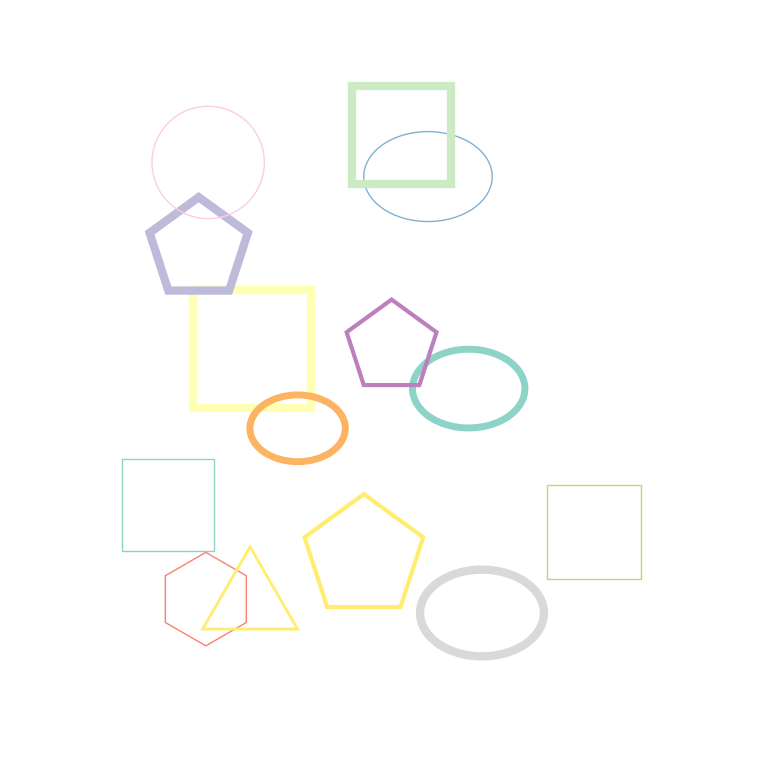[{"shape": "square", "thickness": 0.5, "radius": 0.3, "center": [0.218, 0.344]}, {"shape": "oval", "thickness": 2.5, "radius": 0.37, "center": [0.609, 0.495]}, {"shape": "square", "thickness": 3, "radius": 0.38, "center": [0.327, 0.547]}, {"shape": "pentagon", "thickness": 3, "radius": 0.34, "center": [0.258, 0.677]}, {"shape": "hexagon", "thickness": 0.5, "radius": 0.3, "center": [0.267, 0.222]}, {"shape": "oval", "thickness": 0.5, "radius": 0.42, "center": [0.556, 0.771]}, {"shape": "oval", "thickness": 2.5, "radius": 0.31, "center": [0.387, 0.444]}, {"shape": "square", "thickness": 0.5, "radius": 0.31, "center": [0.771, 0.309]}, {"shape": "circle", "thickness": 0.5, "radius": 0.36, "center": [0.27, 0.789]}, {"shape": "oval", "thickness": 3, "radius": 0.4, "center": [0.626, 0.204]}, {"shape": "pentagon", "thickness": 1.5, "radius": 0.31, "center": [0.509, 0.55]}, {"shape": "square", "thickness": 3, "radius": 0.32, "center": [0.521, 0.825]}, {"shape": "pentagon", "thickness": 1.5, "radius": 0.41, "center": [0.473, 0.277]}, {"shape": "triangle", "thickness": 1, "radius": 0.36, "center": [0.325, 0.219]}]